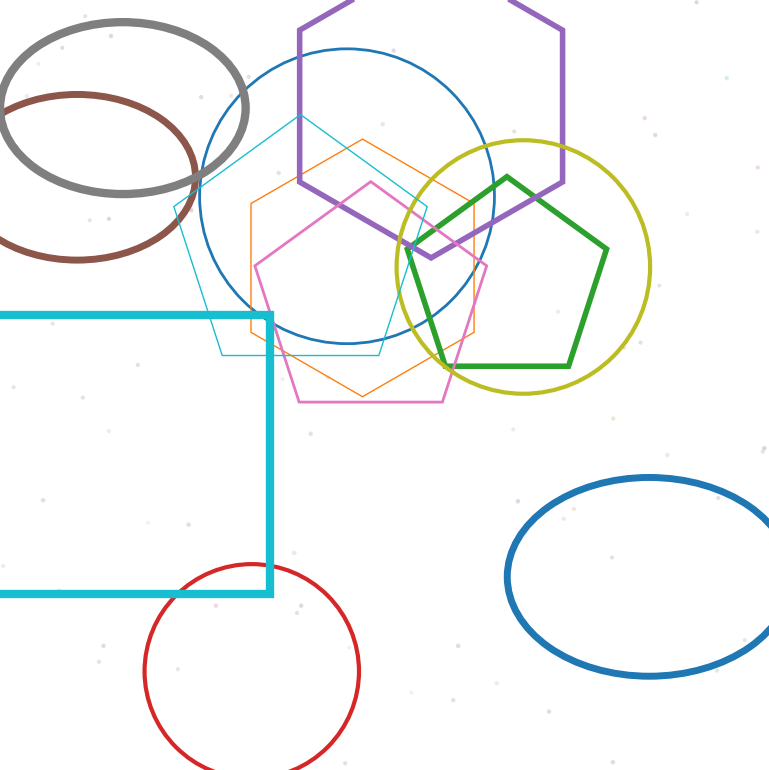[{"shape": "oval", "thickness": 2.5, "radius": 0.92, "center": [0.843, 0.251]}, {"shape": "circle", "thickness": 1, "radius": 0.96, "center": [0.451, 0.745]}, {"shape": "hexagon", "thickness": 0.5, "radius": 0.84, "center": [0.471, 0.652]}, {"shape": "pentagon", "thickness": 2, "radius": 0.68, "center": [0.658, 0.634]}, {"shape": "circle", "thickness": 1.5, "radius": 0.7, "center": [0.327, 0.128]}, {"shape": "hexagon", "thickness": 2, "radius": 0.99, "center": [0.56, 0.862]}, {"shape": "oval", "thickness": 2.5, "radius": 0.77, "center": [0.1, 0.77]}, {"shape": "pentagon", "thickness": 1, "radius": 0.79, "center": [0.482, 0.606]}, {"shape": "oval", "thickness": 3, "radius": 0.8, "center": [0.16, 0.86]}, {"shape": "circle", "thickness": 1.5, "radius": 0.82, "center": [0.68, 0.653]}, {"shape": "square", "thickness": 3, "radius": 0.91, "center": [0.169, 0.41]}, {"shape": "pentagon", "thickness": 0.5, "radius": 0.86, "center": [0.39, 0.678]}]